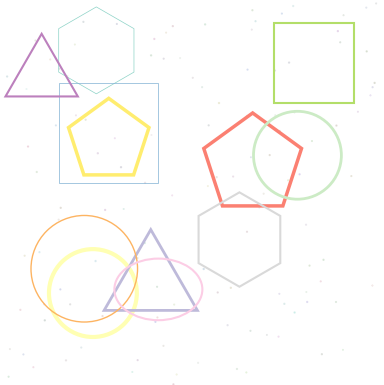[{"shape": "hexagon", "thickness": 0.5, "radius": 0.56, "center": [0.25, 0.869]}, {"shape": "circle", "thickness": 3, "radius": 0.57, "center": [0.241, 0.239]}, {"shape": "triangle", "thickness": 2, "radius": 0.7, "center": [0.392, 0.264]}, {"shape": "pentagon", "thickness": 2.5, "radius": 0.67, "center": [0.656, 0.573]}, {"shape": "square", "thickness": 0.5, "radius": 0.65, "center": [0.282, 0.655]}, {"shape": "circle", "thickness": 1, "radius": 0.69, "center": [0.219, 0.302]}, {"shape": "square", "thickness": 1.5, "radius": 0.52, "center": [0.815, 0.836]}, {"shape": "oval", "thickness": 1.5, "radius": 0.57, "center": [0.411, 0.248]}, {"shape": "hexagon", "thickness": 1.5, "radius": 0.61, "center": [0.622, 0.378]}, {"shape": "triangle", "thickness": 1.5, "radius": 0.54, "center": [0.108, 0.804]}, {"shape": "circle", "thickness": 2, "radius": 0.57, "center": [0.773, 0.597]}, {"shape": "pentagon", "thickness": 2.5, "radius": 0.55, "center": [0.282, 0.635]}]